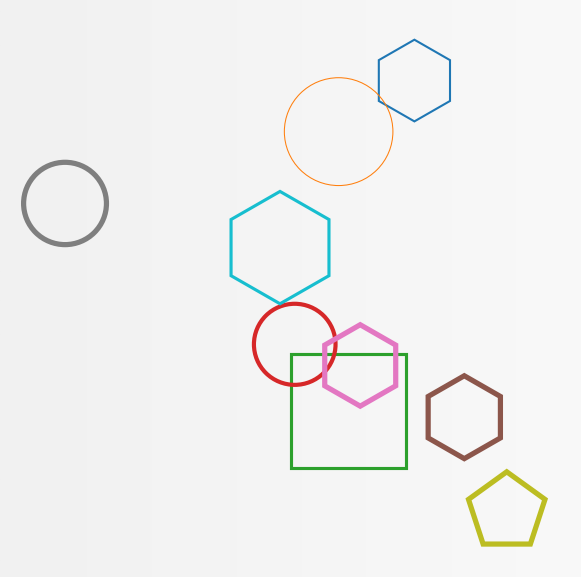[{"shape": "hexagon", "thickness": 1, "radius": 0.35, "center": [0.713, 0.86]}, {"shape": "circle", "thickness": 0.5, "radius": 0.47, "center": [0.583, 0.771]}, {"shape": "square", "thickness": 1.5, "radius": 0.5, "center": [0.6, 0.288]}, {"shape": "circle", "thickness": 2, "radius": 0.35, "center": [0.507, 0.403]}, {"shape": "hexagon", "thickness": 2.5, "radius": 0.36, "center": [0.799, 0.277]}, {"shape": "hexagon", "thickness": 2.5, "radius": 0.35, "center": [0.62, 0.366]}, {"shape": "circle", "thickness": 2.5, "radius": 0.36, "center": [0.112, 0.647]}, {"shape": "pentagon", "thickness": 2.5, "radius": 0.35, "center": [0.872, 0.113]}, {"shape": "hexagon", "thickness": 1.5, "radius": 0.49, "center": [0.482, 0.57]}]